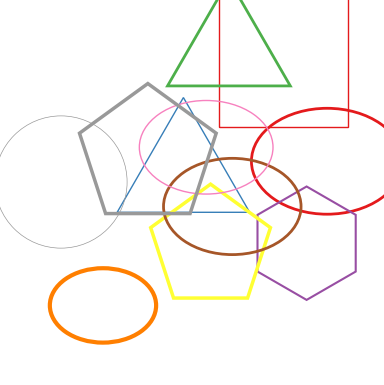[{"shape": "oval", "thickness": 2, "radius": 0.98, "center": [0.85, 0.581]}, {"shape": "square", "thickness": 1, "radius": 0.84, "center": [0.736, 0.838]}, {"shape": "triangle", "thickness": 1, "radius": 0.99, "center": [0.476, 0.548]}, {"shape": "triangle", "thickness": 2, "radius": 0.92, "center": [0.595, 0.869]}, {"shape": "hexagon", "thickness": 1.5, "radius": 0.74, "center": [0.796, 0.368]}, {"shape": "oval", "thickness": 3, "radius": 0.69, "center": [0.267, 0.207]}, {"shape": "pentagon", "thickness": 2.5, "radius": 0.82, "center": [0.547, 0.358]}, {"shape": "oval", "thickness": 2, "radius": 0.89, "center": [0.603, 0.464]}, {"shape": "oval", "thickness": 1, "radius": 0.87, "center": [0.536, 0.617]}, {"shape": "pentagon", "thickness": 2.5, "radius": 0.93, "center": [0.384, 0.596]}, {"shape": "circle", "thickness": 0.5, "radius": 0.86, "center": [0.158, 0.527]}]